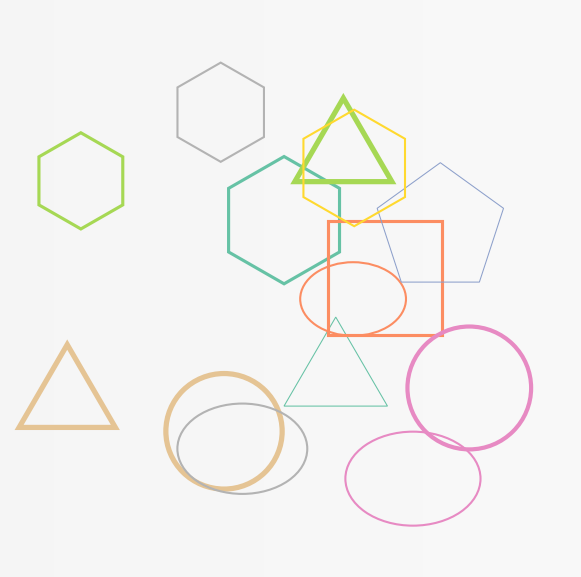[{"shape": "hexagon", "thickness": 1.5, "radius": 0.55, "center": [0.489, 0.618]}, {"shape": "triangle", "thickness": 0.5, "radius": 0.51, "center": [0.578, 0.347]}, {"shape": "square", "thickness": 1.5, "radius": 0.49, "center": [0.663, 0.518]}, {"shape": "oval", "thickness": 1, "radius": 0.46, "center": [0.607, 0.481]}, {"shape": "pentagon", "thickness": 0.5, "radius": 0.57, "center": [0.758, 0.603]}, {"shape": "circle", "thickness": 2, "radius": 0.53, "center": [0.807, 0.327]}, {"shape": "oval", "thickness": 1, "radius": 0.58, "center": [0.71, 0.17]}, {"shape": "hexagon", "thickness": 1.5, "radius": 0.42, "center": [0.139, 0.686]}, {"shape": "triangle", "thickness": 2.5, "radius": 0.48, "center": [0.591, 0.733]}, {"shape": "hexagon", "thickness": 1, "radius": 0.5, "center": [0.609, 0.708]}, {"shape": "triangle", "thickness": 2.5, "radius": 0.48, "center": [0.116, 0.307]}, {"shape": "circle", "thickness": 2.5, "radius": 0.5, "center": [0.385, 0.252]}, {"shape": "oval", "thickness": 1, "radius": 0.56, "center": [0.417, 0.222]}, {"shape": "hexagon", "thickness": 1, "radius": 0.43, "center": [0.38, 0.805]}]